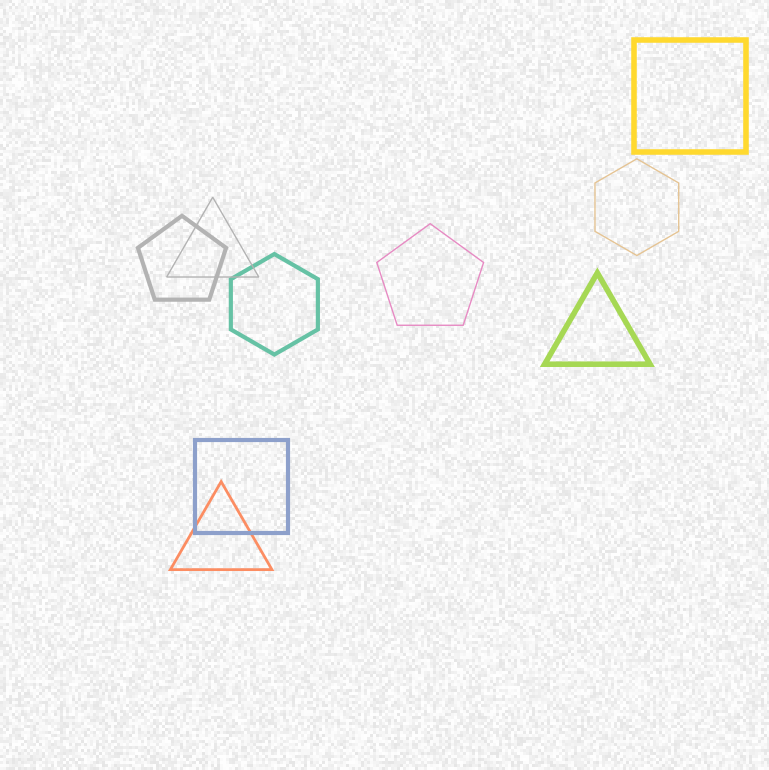[{"shape": "hexagon", "thickness": 1.5, "radius": 0.33, "center": [0.356, 0.605]}, {"shape": "triangle", "thickness": 1, "radius": 0.38, "center": [0.287, 0.298]}, {"shape": "square", "thickness": 1.5, "radius": 0.3, "center": [0.314, 0.368]}, {"shape": "pentagon", "thickness": 0.5, "radius": 0.36, "center": [0.559, 0.637]}, {"shape": "triangle", "thickness": 2, "radius": 0.4, "center": [0.776, 0.567]}, {"shape": "square", "thickness": 2, "radius": 0.37, "center": [0.896, 0.875]}, {"shape": "hexagon", "thickness": 0.5, "radius": 0.31, "center": [0.827, 0.731]}, {"shape": "triangle", "thickness": 0.5, "radius": 0.35, "center": [0.276, 0.675]}, {"shape": "pentagon", "thickness": 1.5, "radius": 0.3, "center": [0.236, 0.66]}]